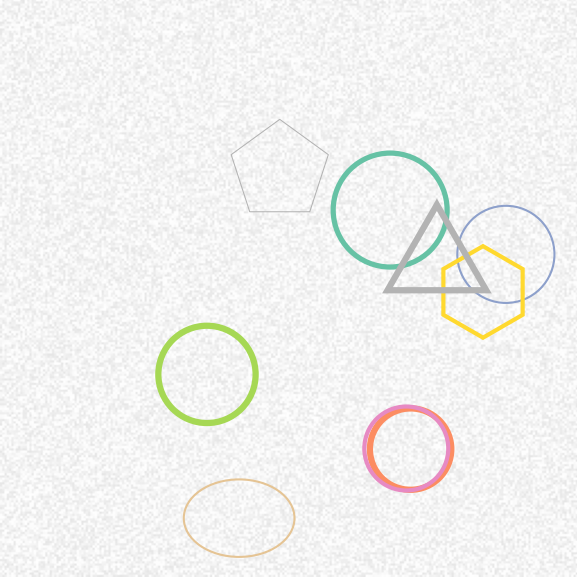[{"shape": "circle", "thickness": 2.5, "radius": 0.49, "center": [0.676, 0.635]}, {"shape": "circle", "thickness": 3, "radius": 0.35, "center": [0.711, 0.221]}, {"shape": "circle", "thickness": 1, "radius": 0.42, "center": [0.876, 0.559]}, {"shape": "circle", "thickness": 2, "radius": 0.36, "center": [0.704, 0.223]}, {"shape": "circle", "thickness": 3, "radius": 0.42, "center": [0.358, 0.351]}, {"shape": "hexagon", "thickness": 2, "radius": 0.4, "center": [0.836, 0.494]}, {"shape": "oval", "thickness": 1, "radius": 0.48, "center": [0.414, 0.102]}, {"shape": "triangle", "thickness": 3, "radius": 0.49, "center": [0.757, 0.546]}, {"shape": "pentagon", "thickness": 0.5, "radius": 0.44, "center": [0.484, 0.704]}]